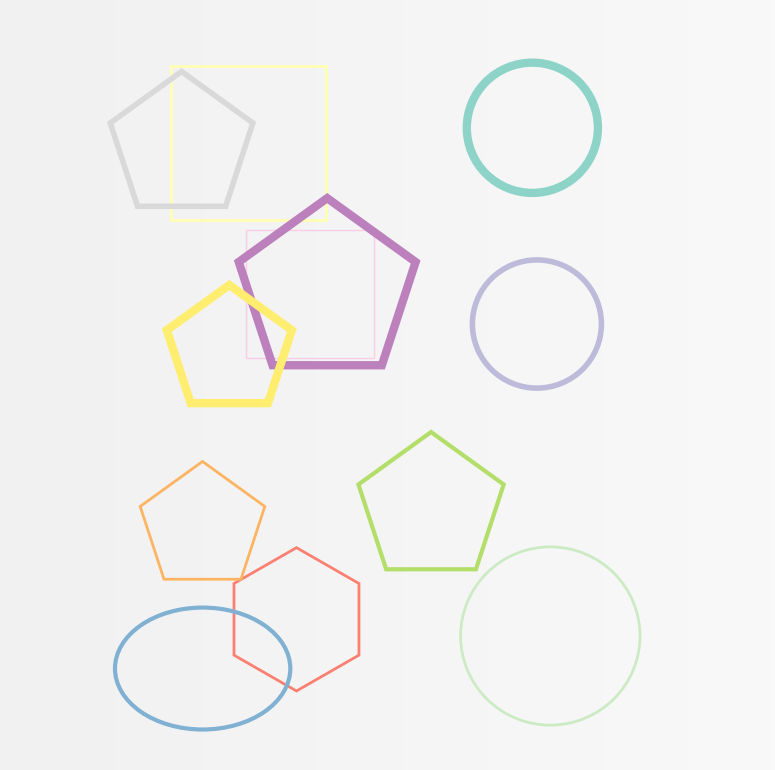[{"shape": "circle", "thickness": 3, "radius": 0.42, "center": [0.687, 0.834]}, {"shape": "square", "thickness": 1, "radius": 0.5, "center": [0.321, 0.814]}, {"shape": "circle", "thickness": 2, "radius": 0.42, "center": [0.693, 0.579]}, {"shape": "hexagon", "thickness": 1, "radius": 0.47, "center": [0.383, 0.196]}, {"shape": "oval", "thickness": 1.5, "radius": 0.57, "center": [0.261, 0.132]}, {"shape": "pentagon", "thickness": 1, "radius": 0.42, "center": [0.261, 0.316]}, {"shape": "pentagon", "thickness": 1.5, "radius": 0.49, "center": [0.556, 0.34]}, {"shape": "square", "thickness": 0.5, "radius": 0.41, "center": [0.4, 0.618]}, {"shape": "pentagon", "thickness": 2, "radius": 0.48, "center": [0.234, 0.81]}, {"shape": "pentagon", "thickness": 3, "radius": 0.6, "center": [0.422, 0.623]}, {"shape": "circle", "thickness": 1, "radius": 0.58, "center": [0.71, 0.174]}, {"shape": "pentagon", "thickness": 3, "radius": 0.42, "center": [0.296, 0.545]}]